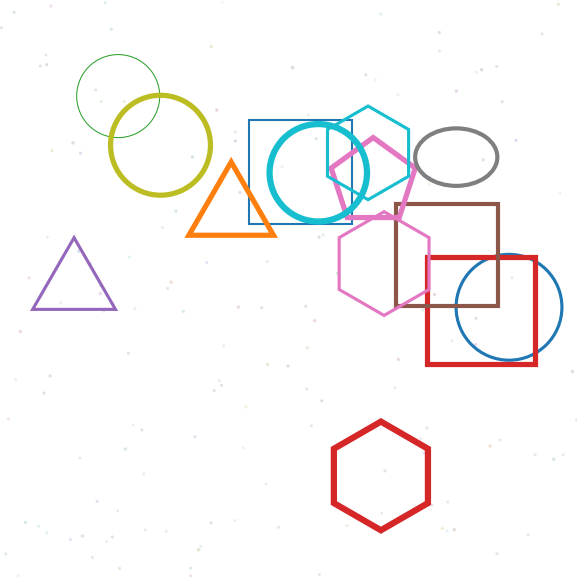[{"shape": "circle", "thickness": 1.5, "radius": 0.46, "center": [0.881, 0.467]}, {"shape": "square", "thickness": 1, "radius": 0.45, "center": [0.52, 0.702]}, {"shape": "triangle", "thickness": 2.5, "radius": 0.42, "center": [0.4, 0.634]}, {"shape": "circle", "thickness": 0.5, "radius": 0.36, "center": [0.205, 0.833]}, {"shape": "square", "thickness": 2.5, "radius": 0.46, "center": [0.833, 0.462]}, {"shape": "hexagon", "thickness": 3, "radius": 0.47, "center": [0.66, 0.175]}, {"shape": "triangle", "thickness": 1.5, "radius": 0.41, "center": [0.128, 0.505]}, {"shape": "square", "thickness": 2, "radius": 0.44, "center": [0.774, 0.558]}, {"shape": "pentagon", "thickness": 2.5, "radius": 0.38, "center": [0.646, 0.684]}, {"shape": "hexagon", "thickness": 1.5, "radius": 0.45, "center": [0.665, 0.543]}, {"shape": "oval", "thickness": 2, "radius": 0.36, "center": [0.79, 0.727]}, {"shape": "circle", "thickness": 2.5, "radius": 0.43, "center": [0.278, 0.748]}, {"shape": "circle", "thickness": 3, "radius": 0.42, "center": [0.551, 0.7]}, {"shape": "hexagon", "thickness": 1.5, "radius": 0.41, "center": [0.637, 0.734]}]